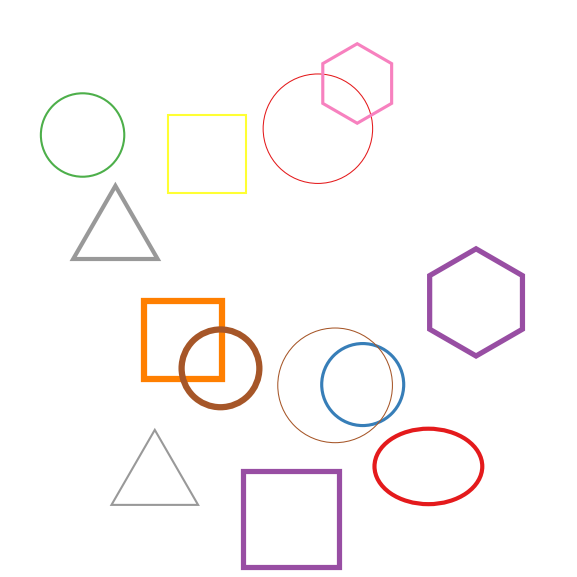[{"shape": "circle", "thickness": 0.5, "radius": 0.47, "center": [0.55, 0.776]}, {"shape": "oval", "thickness": 2, "radius": 0.47, "center": [0.742, 0.191]}, {"shape": "circle", "thickness": 1.5, "radius": 0.35, "center": [0.628, 0.333]}, {"shape": "circle", "thickness": 1, "radius": 0.36, "center": [0.143, 0.765]}, {"shape": "square", "thickness": 2.5, "radius": 0.42, "center": [0.503, 0.101]}, {"shape": "hexagon", "thickness": 2.5, "radius": 0.46, "center": [0.824, 0.475]}, {"shape": "square", "thickness": 3, "radius": 0.33, "center": [0.317, 0.41]}, {"shape": "square", "thickness": 1, "radius": 0.34, "center": [0.359, 0.732]}, {"shape": "circle", "thickness": 0.5, "radius": 0.5, "center": [0.58, 0.332]}, {"shape": "circle", "thickness": 3, "radius": 0.34, "center": [0.382, 0.361]}, {"shape": "hexagon", "thickness": 1.5, "radius": 0.34, "center": [0.619, 0.855]}, {"shape": "triangle", "thickness": 1, "radius": 0.43, "center": [0.268, 0.168]}, {"shape": "triangle", "thickness": 2, "radius": 0.42, "center": [0.2, 0.593]}]